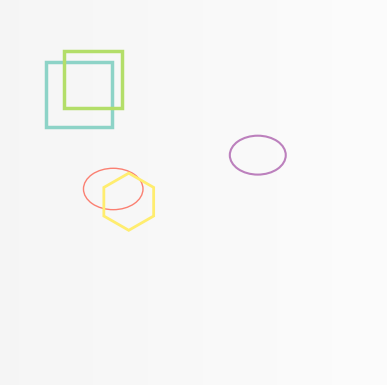[{"shape": "square", "thickness": 2.5, "radius": 0.43, "center": [0.205, 0.755]}, {"shape": "oval", "thickness": 1, "radius": 0.38, "center": [0.292, 0.509]}, {"shape": "square", "thickness": 2.5, "radius": 0.37, "center": [0.24, 0.795]}, {"shape": "oval", "thickness": 1.5, "radius": 0.36, "center": [0.665, 0.597]}, {"shape": "hexagon", "thickness": 2, "radius": 0.37, "center": [0.332, 0.476]}]